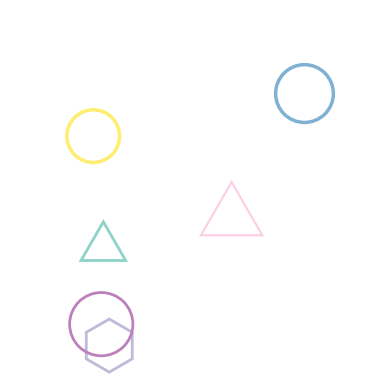[{"shape": "triangle", "thickness": 2, "radius": 0.33, "center": [0.268, 0.357]}, {"shape": "hexagon", "thickness": 2, "radius": 0.34, "center": [0.284, 0.102]}, {"shape": "circle", "thickness": 2.5, "radius": 0.38, "center": [0.791, 0.757]}, {"shape": "triangle", "thickness": 1.5, "radius": 0.46, "center": [0.602, 0.435]}, {"shape": "circle", "thickness": 2, "radius": 0.41, "center": [0.263, 0.158]}, {"shape": "circle", "thickness": 2.5, "radius": 0.34, "center": [0.242, 0.646]}]